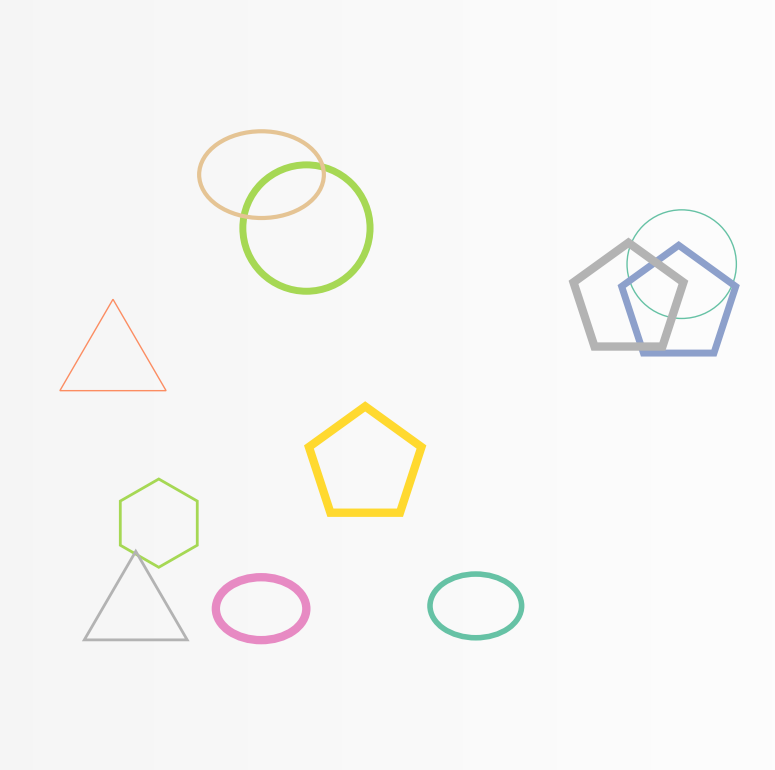[{"shape": "oval", "thickness": 2, "radius": 0.3, "center": [0.614, 0.213]}, {"shape": "circle", "thickness": 0.5, "radius": 0.35, "center": [0.88, 0.657]}, {"shape": "triangle", "thickness": 0.5, "radius": 0.4, "center": [0.146, 0.532]}, {"shape": "pentagon", "thickness": 2.5, "radius": 0.39, "center": [0.876, 0.604]}, {"shape": "oval", "thickness": 3, "radius": 0.29, "center": [0.337, 0.21]}, {"shape": "hexagon", "thickness": 1, "radius": 0.29, "center": [0.205, 0.321]}, {"shape": "circle", "thickness": 2.5, "radius": 0.41, "center": [0.395, 0.704]}, {"shape": "pentagon", "thickness": 3, "radius": 0.38, "center": [0.471, 0.396]}, {"shape": "oval", "thickness": 1.5, "radius": 0.4, "center": [0.337, 0.773]}, {"shape": "triangle", "thickness": 1, "radius": 0.38, "center": [0.175, 0.207]}, {"shape": "pentagon", "thickness": 3, "radius": 0.37, "center": [0.811, 0.61]}]